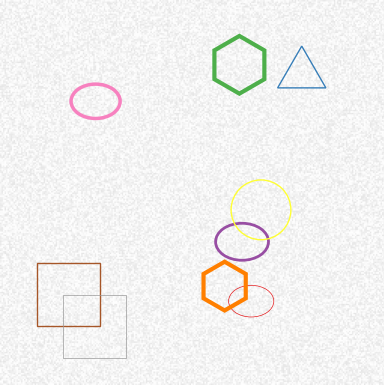[{"shape": "oval", "thickness": 0.5, "radius": 0.29, "center": [0.652, 0.218]}, {"shape": "triangle", "thickness": 1, "radius": 0.36, "center": [0.784, 0.808]}, {"shape": "hexagon", "thickness": 3, "radius": 0.37, "center": [0.622, 0.832]}, {"shape": "oval", "thickness": 2, "radius": 0.34, "center": [0.629, 0.372]}, {"shape": "hexagon", "thickness": 3, "radius": 0.32, "center": [0.583, 0.257]}, {"shape": "circle", "thickness": 1, "radius": 0.39, "center": [0.678, 0.455]}, {"shape": "square", "thickness": 1, "radius": 0.41, "center": [0.178, 0.234]}, {"shape": "oval", "thickness": 2.5, "radius": 0.32, "center": [0.248, 0.737]}, {"shape": "square", "thickness": 0.5, "radius": 0.41, "center": [0.245, 0.152]}]